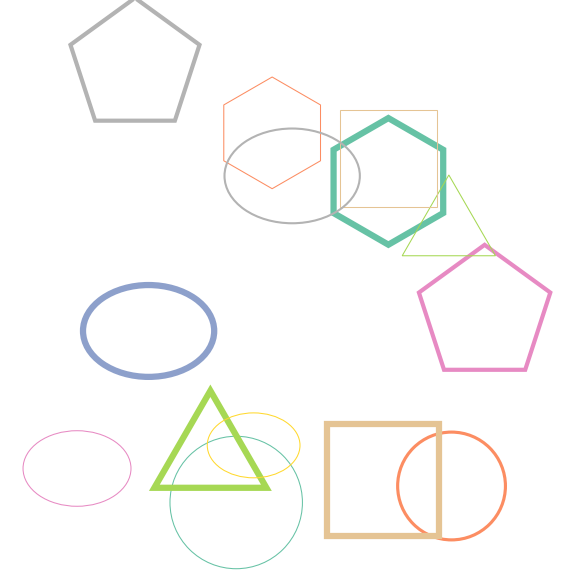[{"shape": "circle", "thickness": 0.5, "radius": 0.57, "center": [0.409, 0.129]}, {"shape": "hexagon", "thickness": 3, "radius": 0.55, "center": [0.673, 0.685]}, {"shape": "hexagon", "thickness": 0.5, "radius": 0.48, "center": [0.471, 0.769]}, {"shape": "circle", "thickness": 1.5, "radius": 0.47, "center": [0.782, 0.158]}, {"shape": "oval", "thickness": 3, "radius": 0.57, "center": [0.257, 0.426]}, {"shape": "oval", "thickness": 0.5, "radius": 0.47, "center": [0.133, 0.188]}, {"shape": "pentagon", "thickness": 2, "radius": 0.6, "center": [0.839, 0.456]}, {"shape": "triangle", "thickness": 3, "radius": 0.56, "center": [0.364, 0.21]}, {"shape": "triangle", "thickness": 0.5, "radius": 0.47, "center": [0.777, 0.603]}, {"shape": "oval", "thickness": 0.5, "radius": 0.4, "center": [0.439, 0.228]}, {"shape": "square", "thickness": 3, "radius": 0.49, "center": [0.664, 0.168]}, {"shape": "square", "thickness": 0.5, "radius": 0.42, "center": [0.673, 0.725]}, {"shape": "oval", "thickness": 1, "radius": 0.59, "center": [0.506, 0.695]}, {"shape": "pentagon", "thickness": 2, "radius": 0.59, "center": [0.234, 0.885]}]